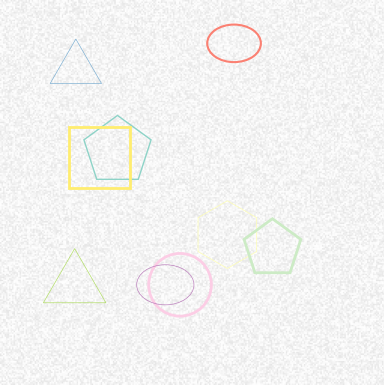[{"shape": "pentagon", "thickness": 1, "radius": 0.46, "center": [0.305, 0.608]}, {"shape": "hexagon", "thickness": 0.5, "radius": 0.44, "center": [0.591, 0.391]}, {"shape": "oval", "thickness": 1.5, "radius": 0.35, "center": [0.608, 0.887]}, {"shape": "triangle", "thickness": 0.5, "radius": 0.39, "center": [0.197, 0.822]}, {"shape": "triangle", "thickness": 0.5, "radius": 0.47, "center": [0.194, 0.26]}, {"shape": "circle", "thickness": 2, "radius": 0.41, "center": [0.468, 0.26]}, {"shape": "oval", "thickness": 0.5, "radius": 0.37, "center": [0.429, 0.26]}, {"shape": "pentagon", "thickness": 2, "radius": 0.39, "center": [0.708, 0.354]}, {"shape": "square", "thickness": 2, "radius": 0.4, "center": [0.259, 0.591]}]